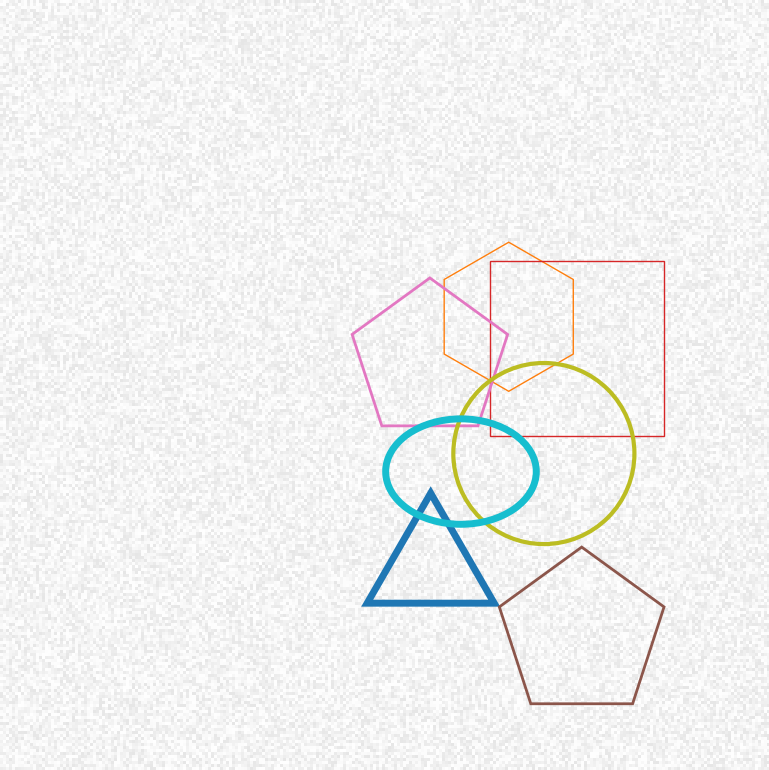[{"shape": "triangle", "thickness": 2.5, "radius": 0.48, "center": [0.559, 0.264]}, {"shape": "hexagon", "thickness": 0.5, "radius": 0.48, "center": [0.661, 0.589]}, {"shape": "square", "thickness": 0.5, "radius": 0.57, "center": [0.749, 0.547]}, {"shape": "pentagon", "thickness": 1, "radius": 0.56, "center": [0.755, 0.177]}, {"shape": "pentagon", "thickness": 1, "radius": 0.53, "center": [0.558, 0.533]}, {"shape": "circle", "thickness": 1.5, "radius": 0.59, "center": [0.706, 0.411]}, {"shape": "oval", "thickness": 2.5, "radius": 0.49, "center": [0.599, 0.388]}]